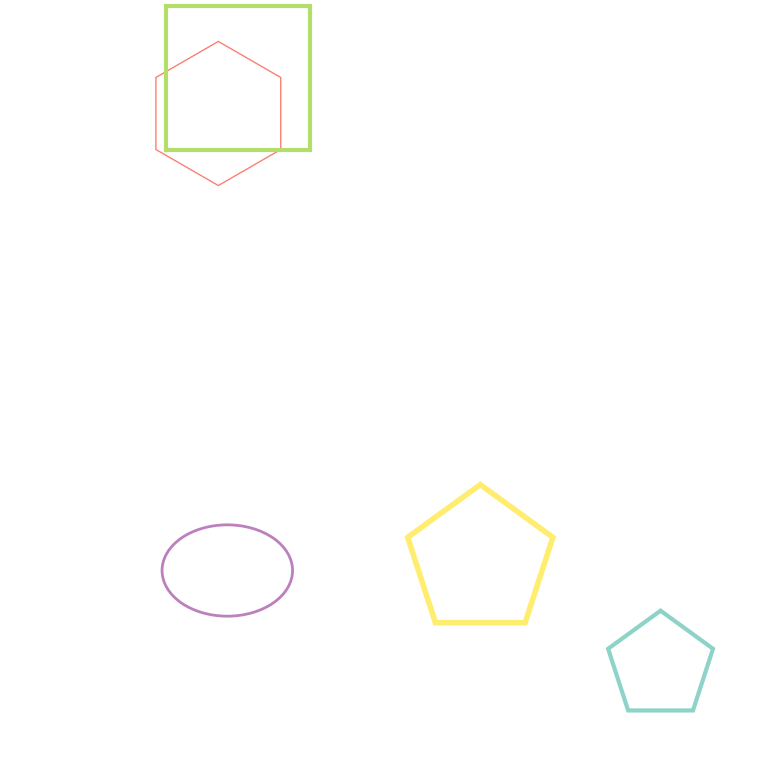[{"shape": "pentagon", "thickness": 1.5, "radius": 0.36, "center": [0.858, 0.135]}, {"shape": "hexagon", "thickness": 0.5, "radius": 0.47, "center": [0.284, 0.853]}, {"shape": "square", "thickness": 1.5, "radius": 0.47, "center": [0.309, 0.899]}, {"shape": "oval", "thickness": 1, "radius": 0.42, "center": [0.295, 0.259]}, {"shape": "pentagon", "thickness": 2, "radius": 0.5, "center": [0.624, 0.272]}]